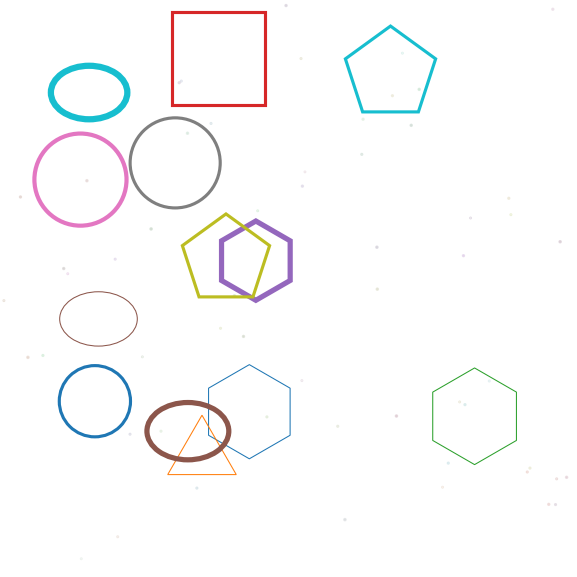[{"shape": "circle", "thickness": 1.5, "radius": 0.31, "center": [0.164, 0.304]}, {"shape": "hexagon", "thickness": 0.5, "radius": 0.41, "center": [0.432, 0.286]}, {"shape": "triangle", "thickness": 0.5, "radius": 0.34, "center": [0.35, 0.212]}, {"shape": "hexagon", "thickness": 0.5, "radius": 0.42, "center": [0.822, 0.278]}, {"shape": "square", "thickness": 1.5, "radius": 0.4, "center": [0.378, 0.898]}, {"shape": "hexagon", "thickness": 2.5, "radius": 0.34, "center": [0.443, 0.548]}, {"shape": "oval", "thickness": 0.5, "radius": 0.34, "center": [0.171, 0.447]}, {"shape": "oval", "thickness": 2.5, "radius": 0.35, "center": [0.325, 0.253]}, {"shape": "circle", "thickness": 2, "radius": 0.4, "center": [0.139, 0.688]}, {"shape": "circle", "thickness": 1.5, "radius": 0.39, "center": [0.303, 0.717]}, {"shape": "pentagon", "thickness": 1.5, "radius": 0.4, "center": [0.391, 0.549]}, {"shape": "pentagon", "thickness": 1.5, "radius": 0.41, "center": [0.676, 0.872]}, {"shape": "oval", "thickness": 3, "radius": 0.33, "center": [0.154, 0.839]}]